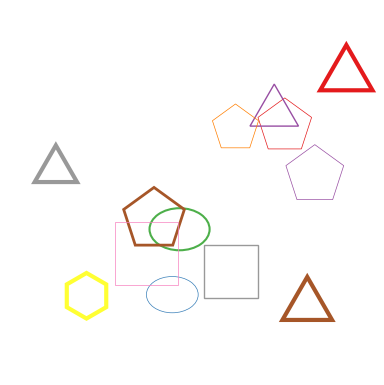[{"shape": "triangle", "thickness": 3, "radius": 0.39, "center": [0.9, 0.805]}, {"shape": "pentagon", "thickness": 0.5, "radius": 0.37, "center": [0.74, 0.672]}, {"shape": "oval", "thickness": 0.5, "radius": 0.34, "center": [0.447, 0.235]}, {"shape": "oval", "thickness": 1.5, "radius": 0.39, "center": [0.466, 0.405]}, {"shape": "pentagon", "thickness": 0.5, "radius": 0.39, "center": [0.818, 0.545]}, {"shape": "triangle", "thickness": 1, "radius": 0.36, "center": [0.712, 0.709]}, {"shape": "pentagon", "thickness": 0.5, "radius": 0.31, "center": [0.612, 0.667]}, {"shape": "hexagon", "thickness": 3, "radius": 0.3, "center": [0.225, 0.232]}, {"shape": "triangle", "thickness": 3, "radius": 0.37, "center": [0.798, 0.206]}, {"shape": "pentagon", "thickness": 2, "radius": 0.41, "center": [0.4, 0.43]}, {"shape": "square", "thickness": 0.5, "radius": 0.41, "center": [0.381, 0.342]}, {"shape": "square", "thickness": 1, "radius": 0.35, "center": [0.6, 0.295]}, {"shape": "triangle", "thickness": 3, "radius": 0.32, "center": [0.145, 0.559]}]